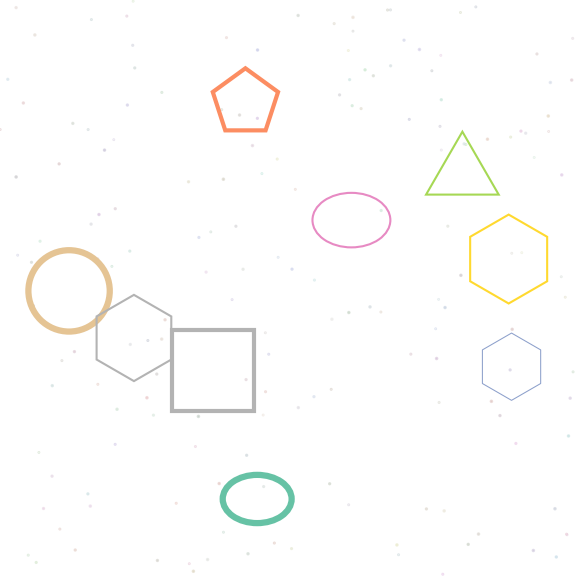[{"shape": "oval", "thickness": 3, "radius": 0.3, "center": [0.445, 0.135]}, {"shape": "pentagon", "thickness": 2, "radius": 0.3, "center": [0.425, 0.821]}, {"shape": "hexagon", "thickness": 0.5, "radius": 0.29, "center": [0.886, 0.364]}, {"shape": "oval", "thickness": 1, "radius": 0.34, "center": [0.609, 0.618]}, {"shape": "triangle", "thickness": 1, "radius": 0.36, "center": [0.801, 0.698]}, {"shape": "hexagon", "thickness": 1, "radius": 0.38, "center": [0.881, 0.551]}, {"shape": "circle", "thickness": 3, "radius": 0.35, "center": [0.12, 0.495]}, {"shape": "square", "thickness": 2, "radius": 0.35, "center": [0.369, 0.357]}, {"shape": "hexagon", "thickness": 1, "radius": 0.37, "center": [0.232, 0.414]}]